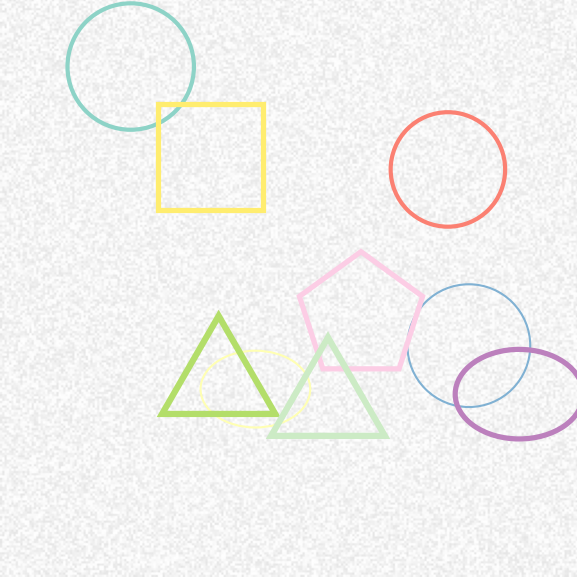[{"shape": "circle", "thickness": 2, "radius": 0.55, "center": [0.226, 0.884]}, {"shape": "oval", "thickness": 1, "radius": 0.47, "center": [0.442, 0.325]}, {"shape": "circle", "thickness": 2, "radius": 0.5, "center": [0.776, 0.706]}, {"shape": "circle", "thickness": 1, "radius": 0.53, "center": [0.812, 0.401]}, {"shape": "triangle", "thickness": 3, "radius": 0.57, "center": [0.379, 0.339]}, {"shape": "pentagon", "thickness": 2.5, "radius": 0.56, "center": [0.625, 0.451]}, {"shape": "oval", "thickness": 2.5, "radius": 0.55, "center": [0.899, 0.317]}, {"shape": "triangle", "thickness": 3, "radius": 0.57, "center": [0.568, 0.301]}, {"shape": "square", "thickness": 2.5, "radius": 0.46, "center": [0.364, 0.727]}]